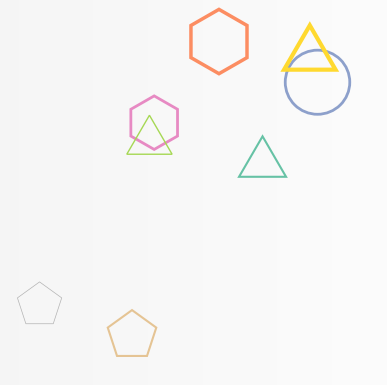[{"shape": "triangle", "thickness": 1.5, "radius": 0.35, "center": [0.678, 0.576]}, {"shape": "hexagon", "thickness": 2.5, "radius": 0.42, "center": [0.565, 0.892]}, {"shape": "circle", "thickness": 2, "radius": 0.42, "center": [0.819, 0.786]}, {"shape": "hexagon", "thickness": 2, "radius": 0.35, "center": [0.398, 0.681]}, {"shape": "triangle", "thickness": 1, "radius": 0.34, "center": [0.386, 0.633]}, {"shape": "triangle", "thickness": 3, "radius": 0.38, "center": [0.8, 0.857]}, {"shape": "pentagon", "thickness": 1.5, "radius": 0.33, "center": [0.341, 0.129]}, {"shape": "pentagon", "thickness": 0.5, "radius": 0.3, "center": [0.102, 0.208]}]